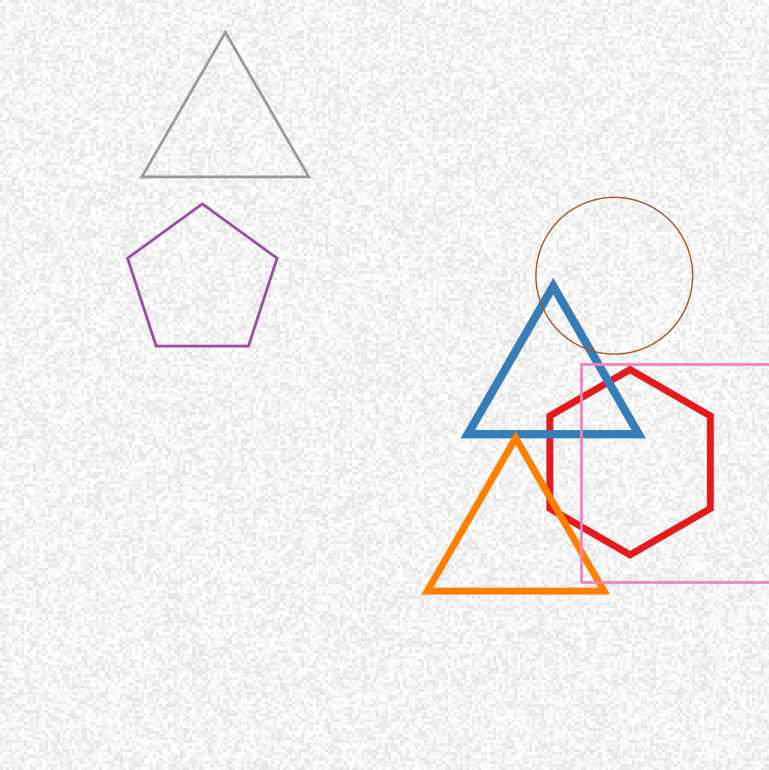[{"shape": "hexagon", "thickness": 2.5, "radius": 0.6, "center": [0.818, 0.4]}, {"shape": "triangle", "thickness": 3, "radius": 0.64, "center": [0.719, 0.5]}, {"shape": "pentagon", "thickness": 1, "radius": 0.51, "center": [0.263, 0.633]}, {"shape": "triangle", "thickness": 2.5, "radius": 0.66, "center": [0.67, 0.299]}, {"shape": "circle", "thickness": 0.5, "radius": 0.51, "center": [0.798, 0.642]}, {"shape": "square", "thickness": 1, "radius": 0.71, "center": [0.897, 0.386]}, {"shape": "triangle", "thickness": 1, "radius": 0.63, "center": [0.293, 0.833]}]